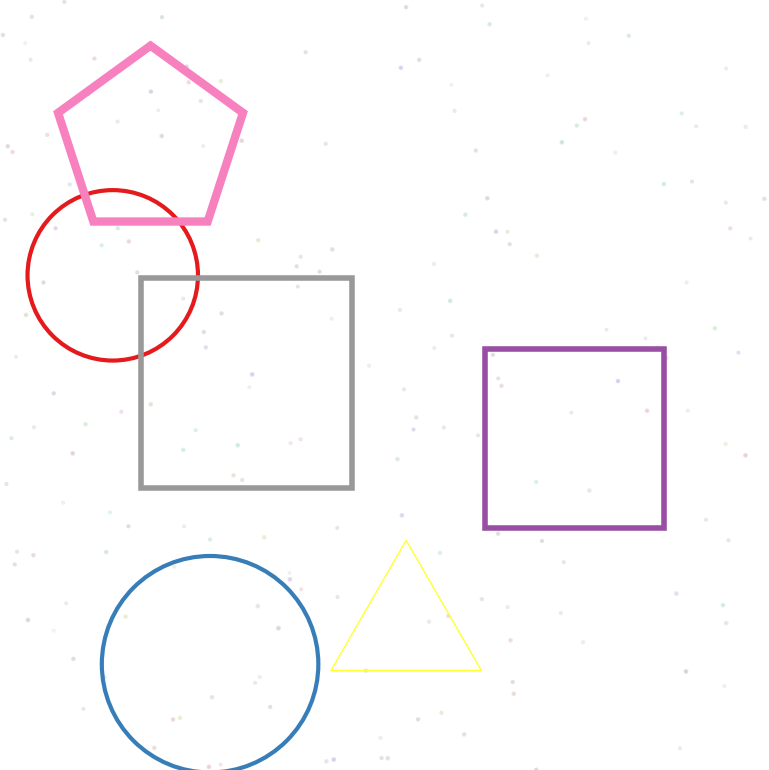[{"shape": "circle", "thickness": 1.5, "radius": 0.55, "center": [0.146, 0.642]}, {"shape": "circle", "thickness": 1.5, "radius": 0.7, "center": [0.273, 0.137]}, {"shape": "square", "thickness": 2, "radius": 0.58, "center": [0.746, 0.431]}, {"shape": "triangle", "thickness": 0.5, "radius": 0.56, "center": [0.527, 0.186]}, {"shape": "pentagon", "thickness": 3, "radius": 0.63, "center": [0.195, 0.814]}, {"shape": "square", "thickness": 2, "radius": 0.68, "center": [0.32, 0.503]}]